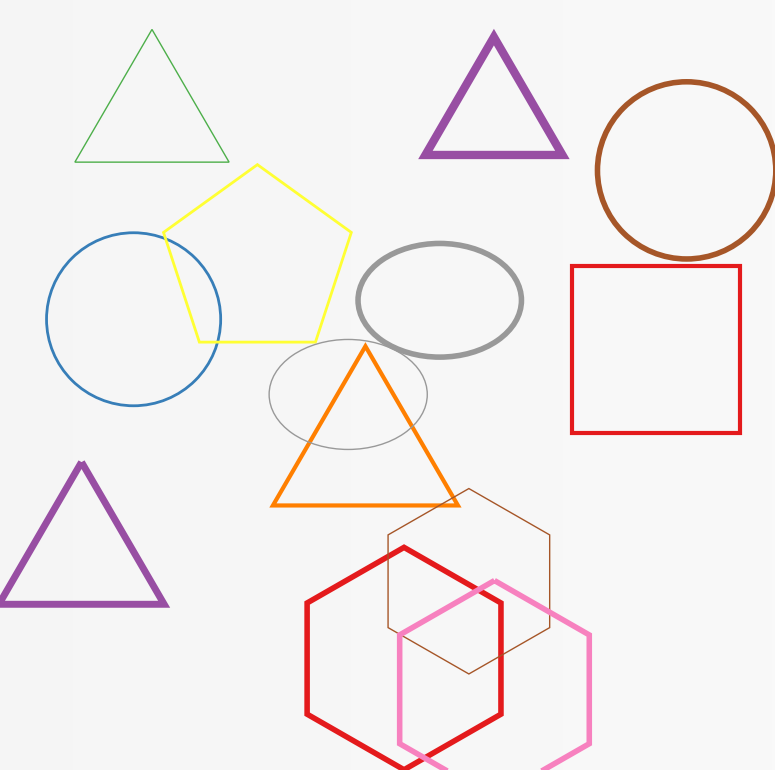[{"shape": "square", "thickness": 1.5, "radius": 0.54, "center": [0.846, 0.546]}, {"shape": "hexagon", "thickness": 2, "radius": 0.72, "center": [0.521, 0.145]}, {"shape": "circle", "thickness": 1, "radius": 0.56, "center": [0.172, 0.585]}, {"shape": "triangle", "thickness": 0.5, "radius": 0.57, "center": [0.196, 0.847]}, {"shape": "triangle", "thickness": 2.5, "radius": 0.62, "center": [0.105, 0.277]}, {"shape": "triangle", "thickness": 3, "radius": 0.51, "center": [0.637, 0.85]}, {"shape": "triangle", "thickness": 1.5, "radius": 0.69, "center": [0.472, 0.412]}, {"shape": "pentagon", "thickness": 1, "radius": 0.64, "center": [0.332, 0.659]}, {"shape": "circle", "thickness": 2, "radius": 0.58, "center": [0.886, 0.779]}, {"shape": "hexagon", "thickness": 0.5, "radius": 0.6, "center": [0.605, 0.245]}, {"shape": "hexagon", "thickness": 2, "radius": 0.71, "center": [0.638, 0.105]}, {"shape": "oval", "thickness": 2, "radius": 0.53, "center": [0.567, 0.61]}, {"shape": "oval", "thickness": 0.5, "radius": 0.51, "center": [0.449, 0.488]}]